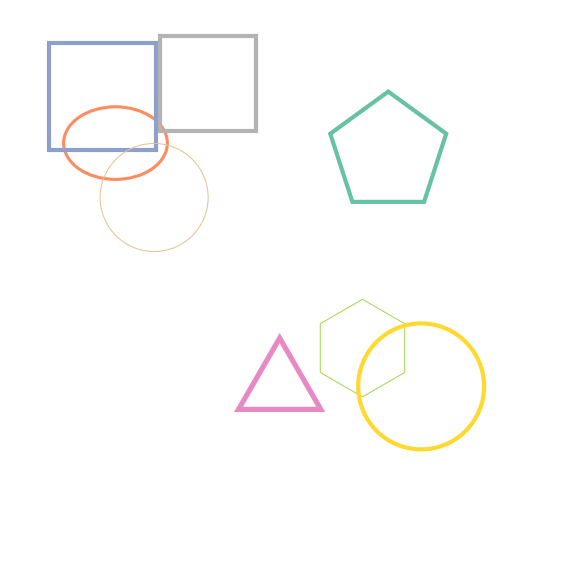[{"shape": "pentagon", "thickness": 2, "radius": 0.53, "center": [0.672, 0.735]}, {"shape": "oval", "thickness": 1.5, "radius": 0.45, "center": [0.2, 0.751]}, {"shape": "square", "thickness": 2, "radius": 0.46, "center": [0.177, 0.832]}, {"shape": "triangle", "thickness": 2.5, "radius": 0.41, "center": [0.484, 0.331]}, {"shape": "hexagon", "thickness": 0.5, "radius": 0.42, "center": [0.628, 0.396]}, {"shape": "circle", "thickness": 2, "radius": 0.55, "center": [0.729, 0.33]}, {"shape": "circle", "thickness": 0.5, "radius": 0.47, "center": [0.267, 0.657]}, {"shape": "square", "thickness": 2, "radius": 0.41, "center": [0.36, 0.855]}]